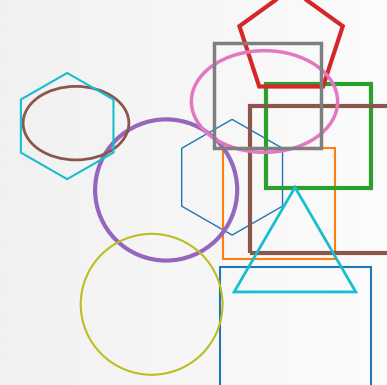[{"shape": "hexagon", "thickness": 1, "radius": 0.75, "center": [0.599, 0.54]}, {"shape": "square", "thickness": 1.5, "radius": 0.98, "center": [0.762, 0.11]}, {"shape": "square", "thickness": 1.5, "radius": 0.72, "center": [0.72, 0.471]}, {"shape": "square", "thickness": 3, "radius": 0.68, "center": [0.822, 0.646]}, {"shape": "pentagon", "thickness": 3, "radius": 0.7, "center": [0.751, 0.889]}, {"shape": "circle", "thickness": 3, "radius": 0.92, "center": [0.429, 0.507]}, {"shape": "oval", "thickness": 2, "radius": 0.68, "center": [0.196, 0.68]}, {"shape": "square", "thickness": 3, "radius": 0.95, "center": [0.836, 0.534]}, {"shape": "oval", "thickness": 2.5, "radius": 0.94, "center": [0.683, 0.736]}, {"shape": "square", "thickness": 2.5, "radius": 0.69, "center": [0.691, 0.752]}, {"shape": "circle", "thickness": 1.5, "radius": 0.92, "center": [0.391, 0.21]}, {"shape": "hexagon", "thickness": 1.5, "radius": 0.69, "center": [0.173, 0.673]}, {"shape": "triangle", "thickness": 2, "radius": 0.91, "center": [0.761, 0.332]}]